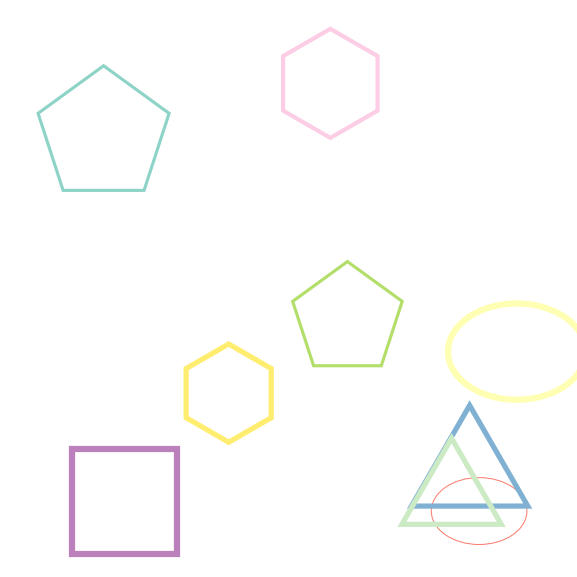[{"shape": "pentagon", "thickness": 1.5, "radius": 0.6, "center": [0.179, 0.766]}, {"shape": "oval", "thickness": 3, "radius": 0.6, "center": [0.895, 0.39]}, {"shape": "oval", "thickness": 0.5, "radius": 0.41, "center": [0.83, 0.114]}, {"shape": "triangle", "thickness": 2.5, "radius": 0.58, "center": [0.813, 0.181]}, {"shape": "pentagon", "thickness": 1.5, "radius": 0.5, "center": [0.602, 0.446]}, {"shape": "hexagon", "thickness": 2, "radius": 0.47, "center": [0.572, 0.855]}, {"shape": "square", "thickness": 3, "radius": 0.45, "center": [0.215, 0.13]}, {"shape": "triangle", "thickness": 2.5, "radius": 0.5, "center": [0.782, 0.141]}, {"shape": "hexagon", "thickness": 2.5, "radius": 0.43, "center": [0.396, 0.318]}]